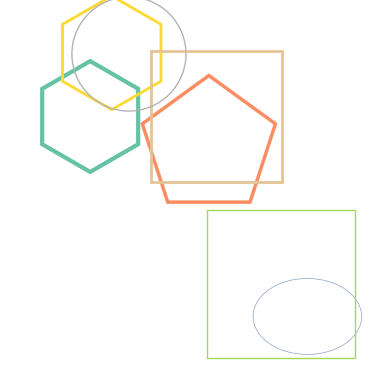[{"shape": "hexagon", "thickness": 3, "radius": 0.72, "center": [0.234, 0.697]}, {"shape": "pentagon", "thickness": 2.5, "radius": 0.91, "center": [0.543, 0.622]}, {"shape": "oval", "thickness": 0.5, "radius": 0.7, "center": [0.798, 0.178]}, {"shape": "square", "thickness": 1, "radius": 0.96, "center": [0.73, 0.262]}, {"shape": "hexagon", "thickness": 2, "radius": 0.74, "center": [0.29, 0.863]}, {"shape": "square", "thickness": 2, "radius": 0.85, "center": [0.562, 0.698]}, {"shape": "circle", "thickness": 1, "radius": 0.74, "center": [0.335, 0.86]}]